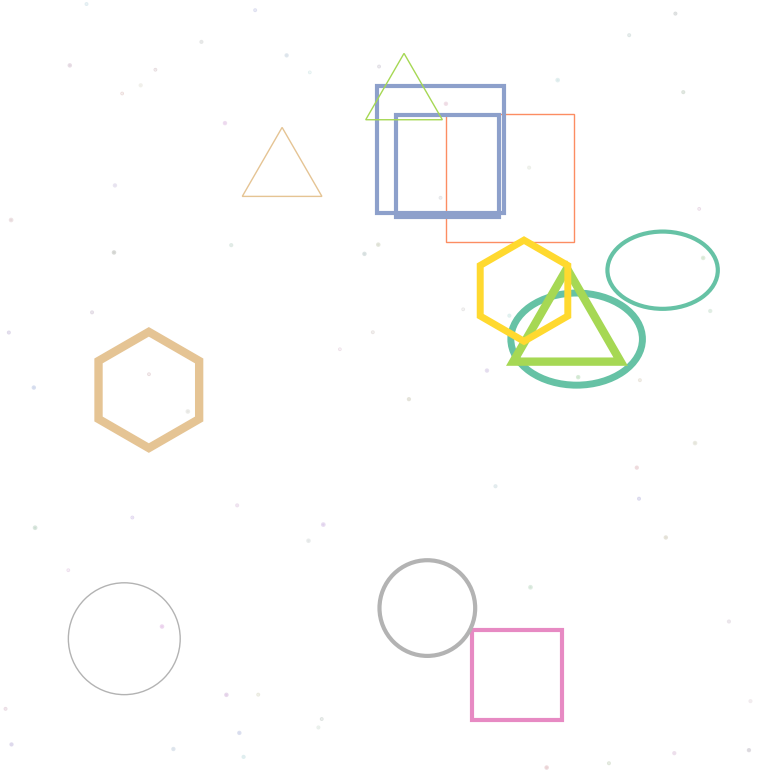[{"shape": "oval", "thickness": 1.5, "radius": 0.36, "center": [0.861, 0.649]}, {"shape": "oval", "thickness": 2.5, "radius": 0.43, "center": [0.749, 0.56]}, {"shape": "square", "thickness": 0.5, "radius": 0.42, "center": [0.662, 0.768]}, {"shape": "square", "thickness": 1.5, "radius": 0.41, "center": [0.572, 0.806]}, {"shape": "square", "thickness": 1.5, "radius": 0.33, "center": [0.581, 0.784]}, {"shape": "square", "thickness": 1.5, "radius": 0.29, "center": [0.671, 0.123]}, {"shape": "triangle", "thickness": 3, "radius": 0.4, "center": [0.736, 0.571]}, {"shape": "triangle", "thickness": 0.5, "radius": 0.29, "center": [0.525, 0.873]}, {"shape": "hexagon", "thickness": 2.5, "radius": 0.33, "center": [0.681, 0.622]}, {"shape": "hexagon", "thickness": 3, "radius": 0.38, "center": [0.193, 0.494]}, {"shape": "triangle", "thickness": 0.5, "radius": 0.3, "center": [0.366, 0.775]}, {"shape": "circle", "thickness": 0.5, "radius": 0.36, "center": [0.161, 0.17]}, {"shape": "circle", "thickness": 1.5, "radius": 0.31, "center": [0.555, 0.21]}]